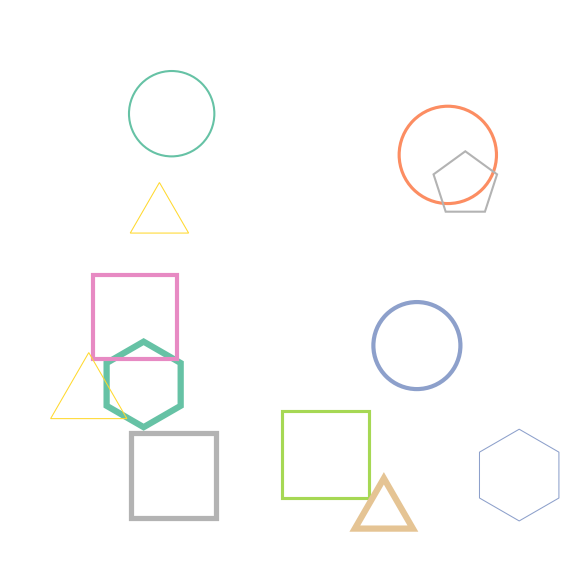[{"shape": "hexagon", "thickness": 3, "radius": 0.37, "center": [0.249, 0.333]}, {"shape": "circle", "thickness": 1, "radius": 0.37, "center": [0.297, 0.802]}, {"shape": "circle", "thickness": 1.5, "radius": 0.42, "center": [0.775, 0.731]}, {"shape": "circle", "thickness": 2, "radius": 0.38, "center": [0.722, 0.401]}, {"shape": "hexagon", "thickness": 0.5, "radius": 0.4, "center": [0.899, 0.176]}, {"shape": "square", "thickness": 2, "radius": 0.36, "center": [0.233, 0.451]}, {"shape": "square", "thickness": 1.5, "radius": 0.38, "center": [0.564, 0.212]}, {"shape": "triangle", "thickness": 0.5, "radius": 0.29, "center": [0.276, 0.625]}, {"shape": "triangle", "thickness": 0.5, "radius": 0.38, "center": [0.154, 0.312]}, {"shape": "triangle", "thickness": 3, "radius": 0.29, "center": [0.665, 0.113]}, {"shape": "square", "thickness": 2.5, "radius": 0.37, "center": [0.3, 0.176]}, {"shape": "pentagon", "thickness": 1, "radius": 0.29, "center": [0.806, 0.679]}]